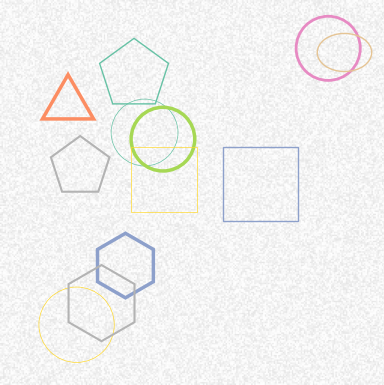[{"shape": "circle", "thickness": 0.5, "radius": 0.43, "center": [0.375, 0.656]}, {"shape": "pentagon", "thickness": 1, "radius": 0.47, "center": [0.348, 0.806]}, {"shape": "triangle", "thickness": 2.5, "radius": 0.38, "center": [0.177, 0.729]}, {"shape": "square", "thickness": 1, "radius": 0.48, "center": [0.677, 0.522]}, {"shape": "hexagon", "thickness": 2.5, "radius": 0.42, "center": [0.326, 0.31]}, {"shape": "circle", "thickness": 2, "radius": 0.42, "center": [0.852, 0.874]}, {"shape": "circle", "thickness": 2.5, "radius": 0.41, "center": [0.423, 0.639]}, {"shape": "square", "thickness": 0.5, "radius": 0.42, "center": [0.426, 0.534]}, {"shape": "circle", "thickness": 0.5, "radius": 0.49, "center": [0.199, 0.157]}, {"shape": "oval", "thickness": 1, "radius": 0.35, "center": [0.895, 0.864]}, {"shape": "pentagon", "thickness": 1.5, "radius": 0.4, "center": [0.208, 0.567]}, {"shape": "hexagon", "thickness": 1.5, "radius": 0.49, "center": [0.264, 0.213]}]